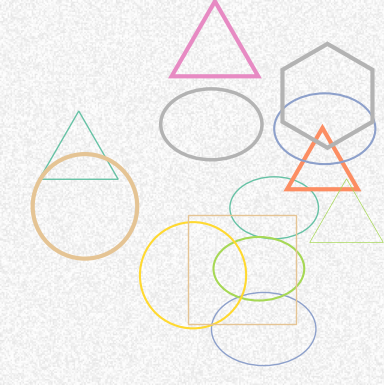[{"shape": "triangle", "thickness": 1, "radius": 0.59, "center": [0.205, 0.593]}, {"shape": "oval", "thickness": 1, "radius": 0.58, "center": [0.712, 0.46]}, {"shape": "triangle", "thickness": 3, "radius": 0.53, "center": [0.838, 0.562]}, {"shape": "oval", "thickness": 1, "radius": 0.68, "center": [0.685, 0.145]}, {"shape": "oval", "thickness": 1.5, "radius": 0.66, "center": [0.844, 0.666]}, {"shape": "triangle", "thickness": 3, "radius": 0.65, "center": [0.558, 0.867]}, {"shape": "oval", "thickness": 1.5, "radius": 0.59, "center": [0.672, 0.302]}, {"shape": "triangle", "thickness": 0.5, "radius": 0.55, "center": [0.9, 0.425]}, {"shape": "circle", "thickness": 1.5, "radius": 0.69, "center": [0.501, 0.285]}, {"shape": "circle", "thickness": 3, "radius": 0.68, "center": [0.221, 0.464]}, {"shape": "square", "thickness": 1, "radius": 0.7, "center": [0.628, 0.3]}, {"shape": "oval", "thickness": 2.5, "radius": 0.66, "center": [0.549, 0.677]}, {"shape": "hexagon", "thickness": 3, "radius": 0.67, "center": [0.851, 0.751]}]